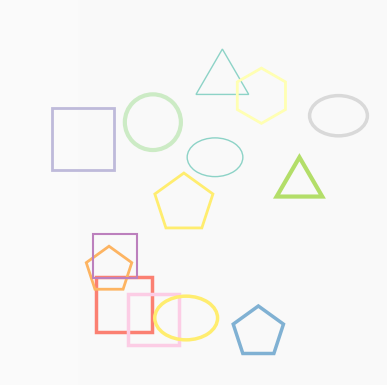[{"shape": "triangle", "thickness": 1, "radius": 0.39, "center": [0.574, 0.794]}, {"shape": "oval", "thickness": 1, "radius": 0.36, "center": [0.555, 0.592]}, {"shape": "hexagon", "thickness": 2, "radius": 0.36, "center": [0.675, 0.751]}, {"shape": "square", "thickness": 2, "radius": 0.4, "center": [0.215, 0.639]}, {"shape": "square", "thickness": 2.5, "radius": 0.36, "center": [0.321, 0.209]}, {"shape": "pentagon", "thickness": 2.5, "radius": 0.34, "center": [0.667, 0.137]}, {"shape": "pentagon", "thickness": 2, "radius": 0.31, "center": [0.281, 0.299]}, {"shape": "triangle", "thickness": 3, "radius": 0.34, "center": [0.773, 0.523]}, {"shape": "square", "thickness": 2.5, "radius": 0.33, "center": [0.396, 0.171]}, {"shape": "oval", "thickness": 2.5, "radius": 0.37, "center": [0.874, 0.699]}, {"shape": "square", "thickness": 1.5, "radius": 0.29, "center": [0.297, 0.335]}, {"shape": "circle", "thickness": 3, "radius": 0.36, "center": [0.394, 0.683]}, {"shape": "oval", "thickness": 2.5, "radius": 0.41, "center": [0.48, 0.174]}, {"shape": "pentagon", "thickness": 2, "radius": 0.39, "center": [0.475, 0.472]}]